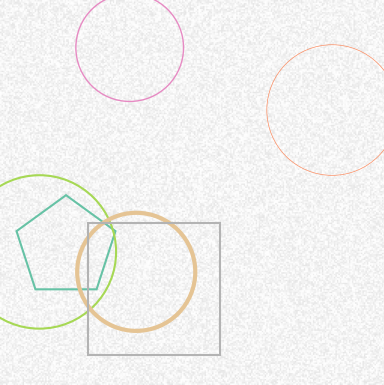[{"shape": "pentagon", "thickness": 1.5, "radius": 0.68, "center": [0.171, 0.358]}, {"shape": "circle", "thickness": 0.5, "radius": 0.85, "center": [0.863, 0.714]}, {"shape": "circle", "thickness": 1, "radius": 0.7, "center": [0.337, 0.876]}, {"shape": "circle", "thickness": 1.5, "radius": 1.0, "center": [0.102, 0.346]}, {"shape": "circle", "thickness": 3, "radius": 0.77, "center": [0.354, 0.294]}, {"shape": "square", "thickness": 1.5, "radius": 0.85, "center": [0.399, 0.249]}]